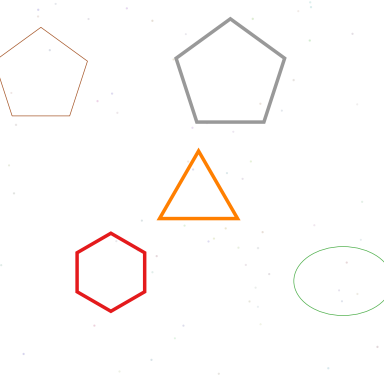[{"shape": "hexagon", "thickness": 2.5, "radius": 0.51, "center": [0.288, 0.293]}, {"shape": "oval", "thickness": 0.5, "radius": 0.64, "center": [0.891, 0.27]}, {"shape": "triangle", "thickness": 2.5, "radius": 0.58, "center": [0.516, 0.491]}, {"shape": "pentagon", "thickness": 0.5, "radius": 0.64, "center": [0.106, 0.802]}, {"shape": "pentagon", "thickness": 2.5, "radius": 0.74, "center": [0.598, 0.803]}]